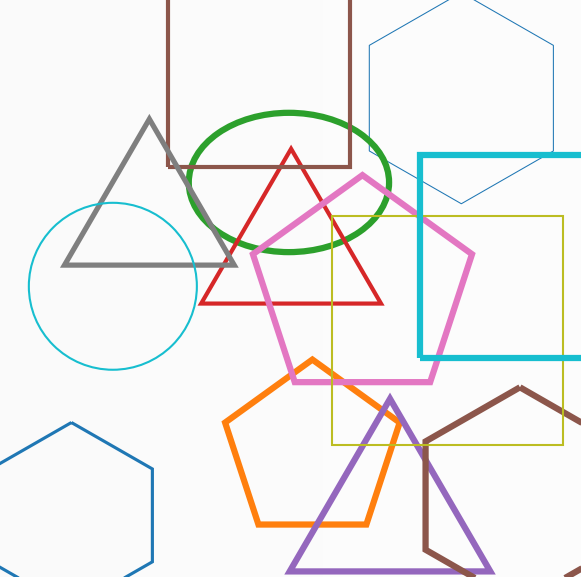[{"shape": "hexagon", "thickness": 1.5, "radius": 0.8, "center": [0.123, 0.107]}, {"shape": "hexagon", "thickness": 0.5, "radius": 0.91, "center": [0.794, 0.829]}, {"shape": "pentagon", "thickness": 3, "radius": 0.79, "center": [0.537, 0.219]}, {"shape": "oval", "thickness": 3, "radius": 0.86, "center": [0.497, 0.683]}, {"shape": "triangle", "thickness": 2, "radius": 0.89, "center": [0.501, 0.563]}, {"shape": "triangle", "thickness": 3, "radius": 1.0, "center": [0.671, 0.109]}, {"shape": "square", "thickness": 2, "radius": 0.78, "center": [0.446, 0.866]}, {"shape": "hexagon", "thickness": 3, "radius": 0.94, "center": [0.895, 0.141]}, {"shape": "pentagon", "thickness": 3, "radius": 0.99, "center": [0.624, 0.498]}, {"shape": "triangle", "thickness": 2.5, "radius": 0.84, "center": [0.257, 0.624]}, {"shape": "square", "thickness": 1, "radius": 0.99, "center": [0.77, 0.427]}, {"shape": "circle", "thickness": 1, "radius": 0.72, "center": [0.194, 0.503]}, {"shape": "square", "thickness": 3, "radius": 0.88, "center": [0.899, 0.555]}]